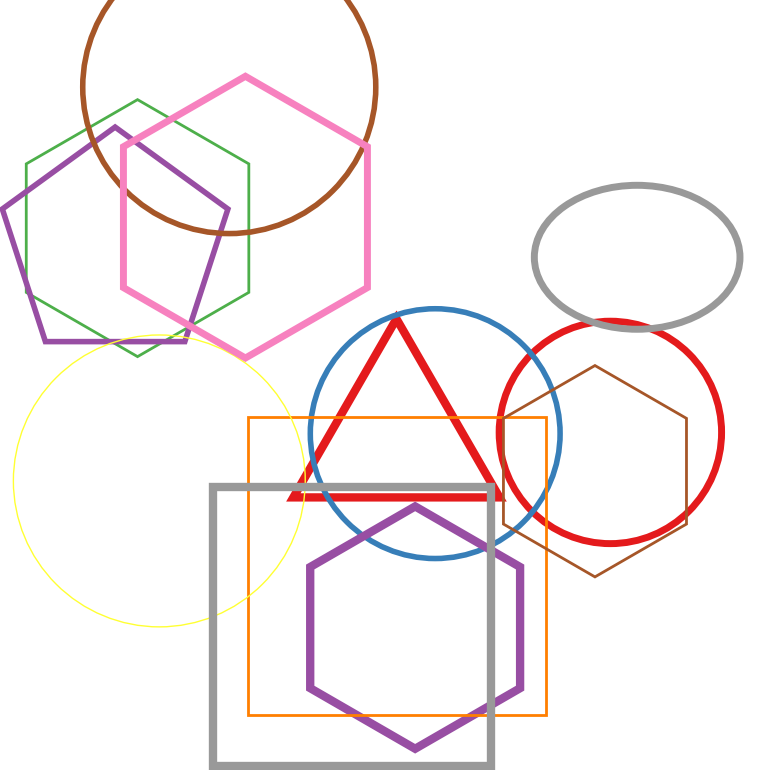[{"shape": "circle", "thickness": 2.5, "radius": 0.72, "center": [0.793, 0.438]}, {"shape": "triangle", "thickness": 3, "radius": 0.77, "center": [0.515, 0.431]}, {"shape": "circle", "thickness": 2, "radius": 0.81, "center": [0.565, 0.437]}, {"shape": "hexagon", "thickness": 1, "radius": 0.83, "center": [0.179, 0.704]}, {"shape": "hexagon", "thickness": 3, "radius": 0.79, "center": [0.539, 0.185]}, {"shape": "pentagon", "thickness": 2, "radius": 0.77, "center": [0.149, 0.681]}, {"shape": "square", "thickness": 1, "radius": 0.97, "center": [0.516, 0.265]}, {"shape": "circle", "thickness": 0.5, "radius": 0.95, "center": [0.207, 0.375]}, {"shape": "circle", "thickness": 2, "radius": 0.95, "center": [0.298, 0.887]}, {"shape": "hexagon", "thickness": 1, "radius": 0.69, "center": [0.773, 0.388]}, {"shape": "hexagon", "thickness": 2.5, "radius": 0.91, "center": [0.319, 0.718]}, {"shape": "square", "thickness": 3, "radius": 0.9, "center": [0.457, 0.186]}, {"shape": "oval", "thickness": 2.5, "radius": 0.67, "center": [0.827, 0.666]}]